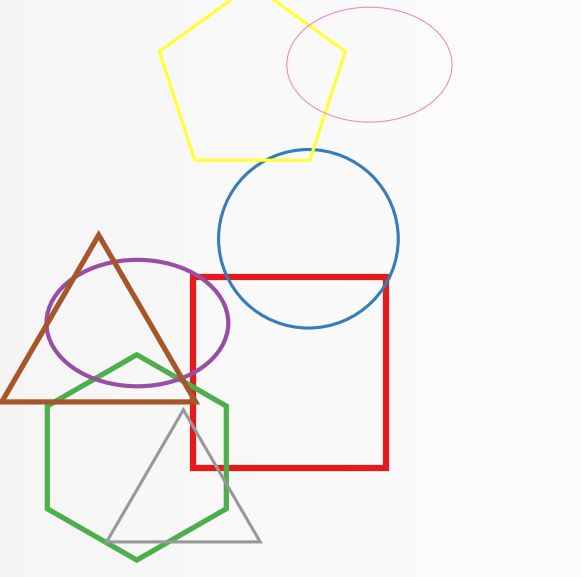[{"shape": "square", "thickness": 3, "radius": 0.83, "center": [0.498, 0.355]}, {"shape": "circle", "thickness": 1.5, "radius": 0.77, "center": [0.531, 0.586]}, {"shape": "hexagon", "thickness": 2.5, "radius": 0.89, "center": [0.235, 0.207]}, {"shape": "oval", "thickness": 2, "radius": 0.78, "center": [0.236, 0.44]}, {"shape": "pentagon", "thickness": 1.5, "radius": 0.84, "center": [0.434, 0.858]}, {"shape": "triangle", "thickness": 2.5, "radius": 0.96, "center": [0.17, 0.399]}, {"shape": "oval", "thickness": 0.5, "radius": 0.71, "center": [0.636, 0.887]}, {"shape": "triangle", "thickness": 1.5, "radius": 0.76, "center": [0.316, 0.137]}]